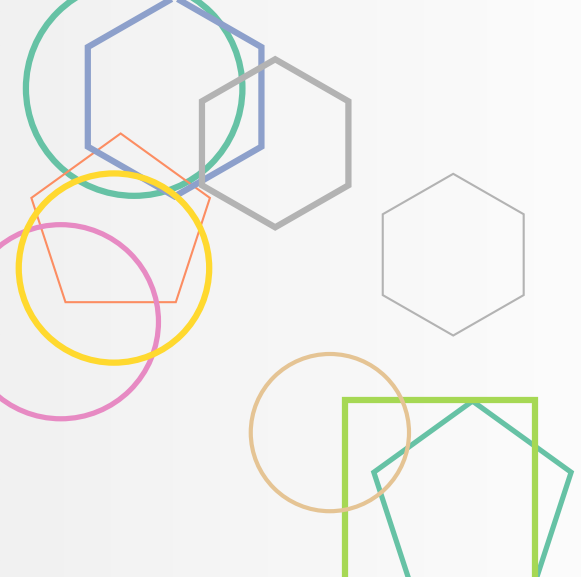[{"shape": "pentagon", "thickness": 2.5, "radius": 0.89, "center": [0.813, 0.126]}, {"shape": "circle", "thickness": 3, "radius": 0.93, "center": [0.231, 0.846]}, {"shape": "pentagon", "thickness": 1, "radius": 0.81, "center": [0.208, 0.607]}, {"shape": "hexagon", "thickness": 3, "radius": 0.86, "center": [0.3, 0.831]}, {"shape": "circle", "thickness": 2.5, "radius": 0.84, "center": [0.105, 0.442]}, {"shape": "square", "thickness": 3, "radius": 0.82, "center": [0.757, 0.144]}, {"shape": "circle", "thickness": 3, "radius": 0.82, "center": [0.196, 0.535]}, {"shape": "circle", "thickness": 2, "radius": 0.68, "center": [0.568, 0.25]}, {"shape": "hexagon", "thickness": 1, "radius": 0.7, "center": [0.78, 0.558]}, {"shape": "hexagon", "thickness": 3, "radius": 0.73, "center": [0.473, 0.751]}]